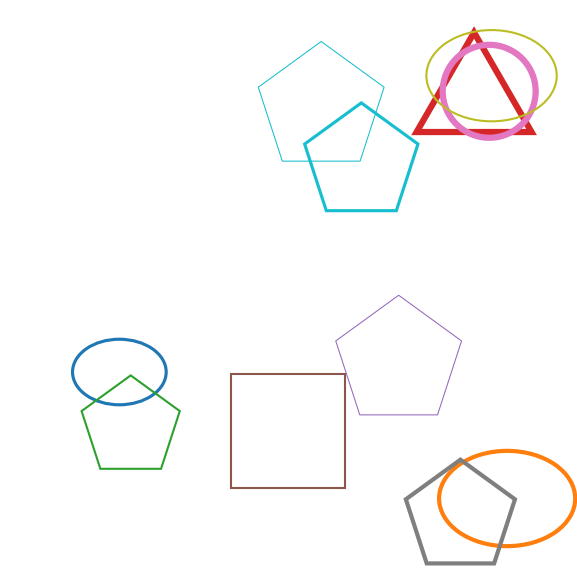[{"shape": "oval", "thickness": 1.5, "radius": 0.41, "center": [0.207, 0.355]}, {"shape": "oval", "thickness": 2, "radius": 0.59, "center": [0.878, 0.136]}, {"shape": "pentagon", "thickness": 1, "radius": 0.45, "center": [0.226, 0.26]}, {"shape": "triangle", "thickness": 3, "radius": 0.57, "center": [0.821, 0.828]}, {"shape": "pentagon", "thickness": 0.5, "radius": 0.57, "center": [0.69, 0.373]}, {"shape": "square", "thickness": 1, "radius": 0.49, "center": [0.499, 0.252]}, {"shape": "circle", "thickness": 3, "radius": 0.4, "center": [0.847, 0.841]}, {"shape": "pentagon", "thickness": 2, "radius": 0.5, "center": [0.797, 0.104]}, {"shape": "oval", "thickness": 1, "radius": 0.56, "center": [0.851, 0.868]}, {"shape": "pentagon", "thickness": 1.5, "radius": 0.52, "center": [0.626, 0.718]}, {"shape": "pentagon", "thickness": 0.5, "radius": 0.57, "center": [0.556, 0.813]}]